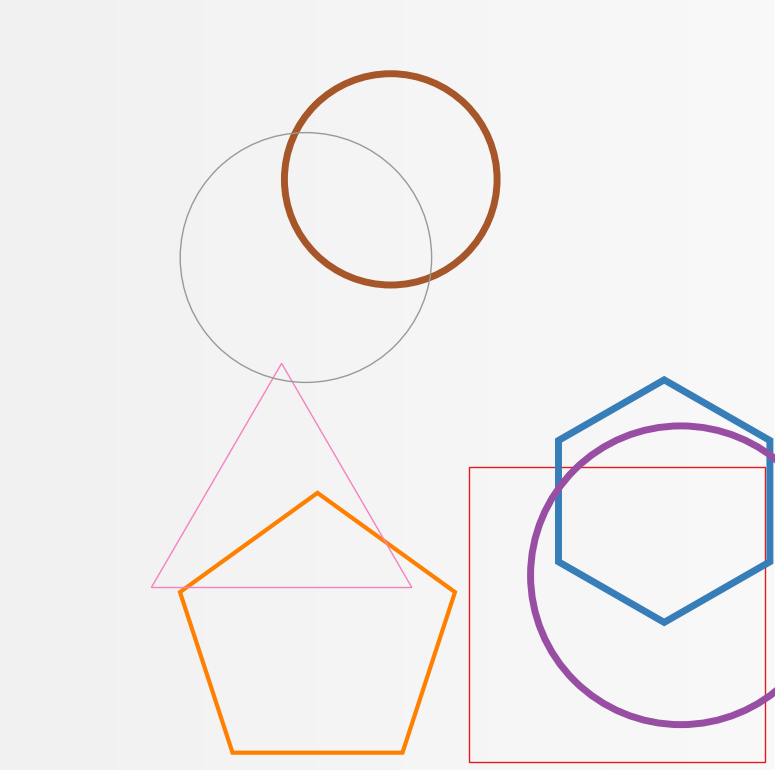[{"shape": "square", "thickness": 0.5, "radius": 0.96, "center": [0.796, 0.202]}, {"shape": "hexagon", "thickness": 2.5, "radius": 0.79, "center": [0.857, 0.349]}, {"shape": "circle", "thickness": 2.5, "radius": 0.97, "center": [0.879, 0.253]}, {"shape": "pentagon", "thickness": 1.5, "radius": 0.93, "center": [0.41, 0.173]}, {"shape": "circle", "thickness": 2.5, "radius": 0.69, "center": [0.504, 0.767]}, {"shape": "triangle", "thickness": 0.5, "radius": 0.97, "center": [0.363, 0.334]}, {"shape": "circle", "thickness": 0.5, "radius": 0.81, "center": [0.395, 0.666]}]